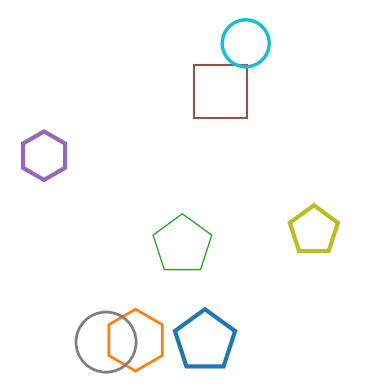[{"shape": "pentagon", "thickness": 3, "radius": 0.41, "center": [0.532, 0.115]}, {"shape": "hexagon", "thickness": 2, "radius": 0.4, "center": [0.352, 0.117]}, {"shape": "pentagon", "thickness": 1, "radius": 0.4, "center": [0.474, 0.365]}, {"shape": "hexagon", "thickness": 3, "radius": 0.32, "center": [0.114, 0.596]}, {"shape": "square", "thickness": 1.5, "radius": 0.34, "center": [0.574, 0.761]}, {"shape": "circle", "thickness": 2, "radius": 0.39, "center": [0.275, 0.111]}, {"shape": "pentagon", "thickness": 3, "radius": 0.33, "center": [0.815, 0.401]}, {"shape": "circle", "thickness": 2.5, "radius": 0.3, "center": [0.638, 0.887]}]